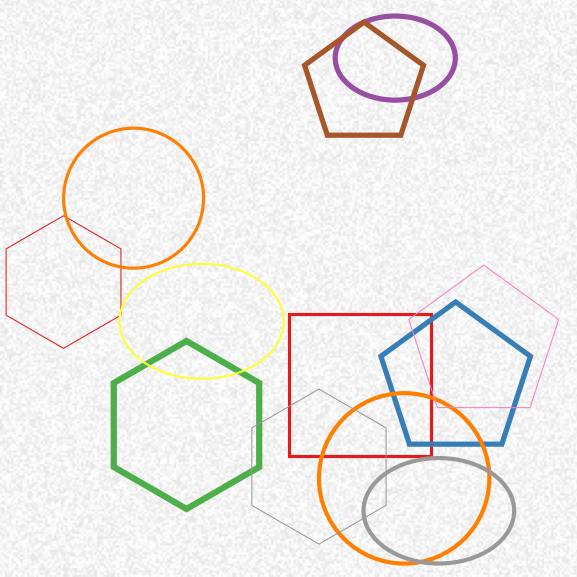[{"shape": "square", "thickness": 1.5, "radius": 0.61, "center": [0.624, 0.332]}, {"shape": "hexagon", "thickness": 0.5, "radius": 0.57, "center": [0.11, 0.511]}, {"shape": "pentagon", "thickness": 2.5, "radius": 0.68, "center": [0.789, 0.34]}, {"shape": "hexagon", "thickness": 3, "radius": 0.73, "center": [0.323, 0.263]}, {"shape": "oval", "thickness": 2.5, "radius": 0.52, "center": [0.684, 0.899]}, {"shape": "circle", "thickness": 2, "radius": 0.74, "center": [0.7, 0.171]}, {"shape": "circle", "thickness": 1.5, "radius": 0.61, "center": [0.231, 0.656]}, {"shape": "oval", "thickness": 1, "radius": 0.71, "center": [0.349, 0.443]}, {"shape": "pentagon", "thickness": 2.5, "radius": 0.54, "center": [0.63, 0.853]}, {"shape": "pentagon", "thickness": 0.5, "radius": 0.68, "center": [0.838, 0.404]}, {"shape": "oval", "thickness": 2, "radius": 0.65, "center": [0.76, 0.115]}, {"shape": "hexagon", "thickness": 0.5, "radius": 0.67, "center": [0.552, 0.191]}]